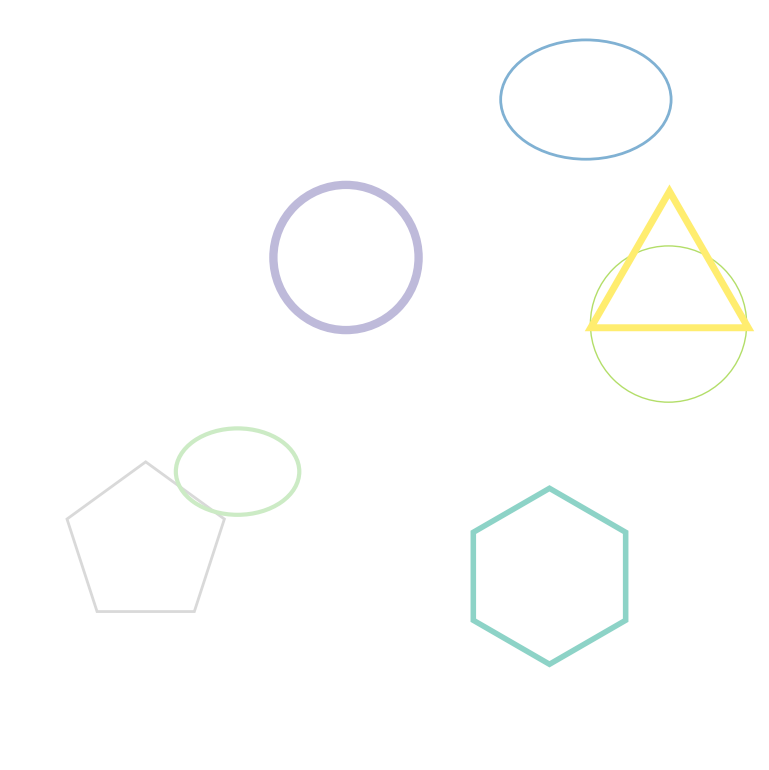[{"shape": "hexagon", "thickness": 2, "radius": 0.57, "center": [0.714, 0.252]}, {"shape": "circle", "thickness": 3, "radius": 0.47, "center": [0.449, 0.666]}, {"shape": "oval", "thickness": 1, "radius": 0.55, "center": [0.761, 0.871]}, {"shape": "circle", "thickness": 0.5, "radius": 0.51, "center": [0.868, 0.579]}, {"shape": "pentagon", "thickness": 1, "radius": 0.54, "center": [0.189, 0.293]}, {"shape": "oval", "thickness": 1.5, "radius": 0.4, "center": [0.309, 0.388]}, {"shape": "triangle", "thickness": 2.5, "radius": 0.59, "center": [0.869, 0.633]}]